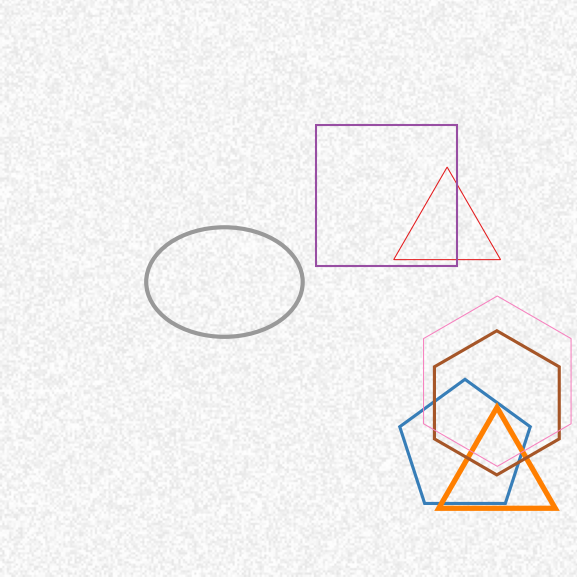[{"shape": "triangle", "thickness": 0.5, "radius": 0.53, "center": [0.774, 0.603]}, {"shape": "pentagon", "thickness": 1.5, "radius": 0.59, "center": [0.805, 0.223]}, {"shape": "square", "thickness": 1, "radius": 0.61, "center": [0.669, 0.661]}, {"shape": "triangle", "thickness": 2.5, "radius": 0.58, "center": [0.861, 0.177]}, {"shape": "hexagon", "thickness": 1.5, "radius": 0.62, "center": [0.86, 0.302]}, {"shape": "hexagon", "thickness": 0.5, "radius": 0.74, "center": [0.861, 0.339]}, {"shape": "oval", "thickness": 2, "radius": 0.68, "center": [0.389, 0.511]}]